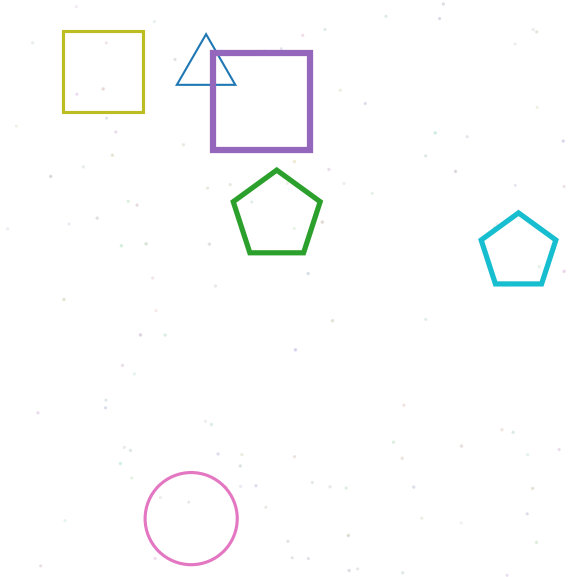[{"shape": "triangle", "thickness": 1, "radius": 0.29, "center": [0.357, 0.881]}, {"shape": "pentagon", "thickness": 2.5, "radius": 0.4, "center": [0.479, 0.625]}, {"shape": "square", "thickness": 3, "radius": 0.42, "center": [0.452, 0.824]}, {"shape": "circle", "thickness": 1.5, "radius": 0.4, "center": [0.331, 0.101]}, {"shape": "square", "thickness": 1.5, "radius": 0.35, "center": [0.178, 0.876]}, {"shape": "pentagon", "thickness": 2.5, "radius": 0.34, "center": [0.898, 0.562]}]